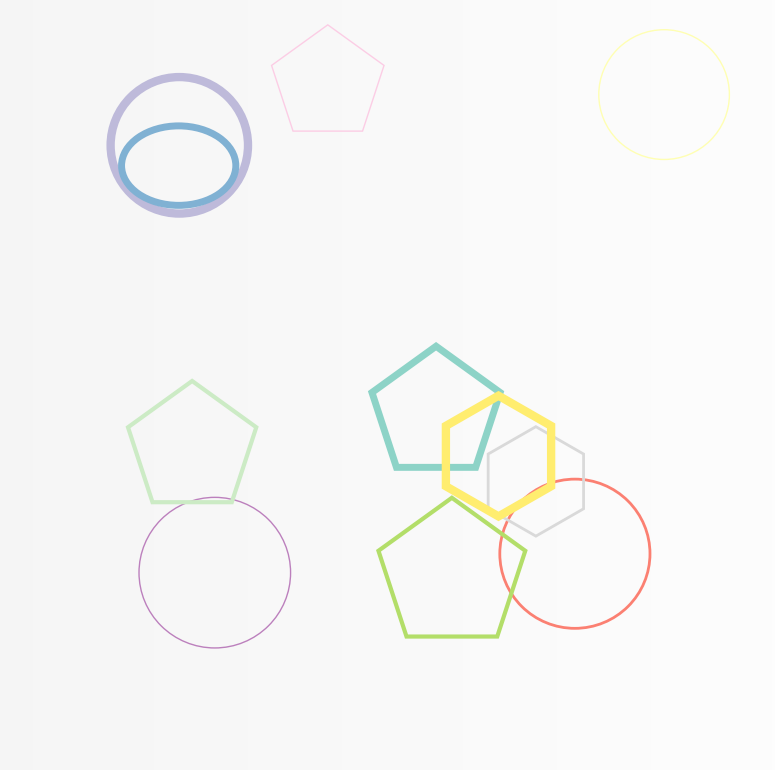[{"shape": "pentagon", "thickness": 2.5, "radius": 0.43, "center": [0.563, 0.463]}, {"shape": "circle", "thickness": 0.5, "radius": 0.42, "center": [0.857, 0.877]}, {"shape": "circle", "thickness": 3, "radius": 0.44, "center": [0.231, 0.811]}, {"shape": "circle", "thickness": 1, "radius": 0.48, "center": [0.742, 0.281]}, {"shape": "oval", "thickness": 2.5, "radius": 0.37, "center": [0.231, 0.785]}, {"shape": "pentagon", "thickness": 1.5, "radius": 0.5, "center": [0.583, 0.254]}, {"shape": "pentagon", "thickness": 0.5, "radius": 0.38, "center": [0.423, 0.891]}, {"shape": "hexagon", "thickness": 1, "radius": 0.36, "center": [0.691, 0.375]}, {"shape": "circle", "thickness": 0.5, "radius": 0.49, "center": [0.277, 0.256]}, {"shape": "pentagon", "thickness": 1.5, "radius": 0.44, "center": [0.248, 0.418]}, {"shape": "hexagon", "thickness": 3, "radius": 0.39, "center": [0.643, 0.408]}]